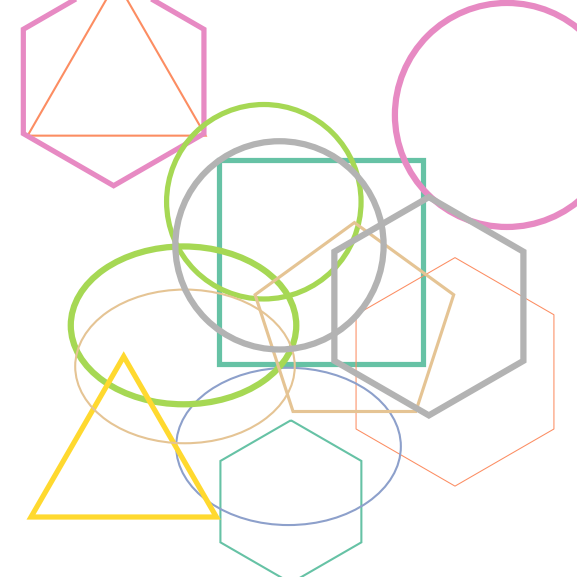[{"shape": "hexagon", "thickness": 1, "radius": 0.7, "center": [0.504, 0.13]}, {"shape": "square", "thickness": 2.5, "radius": 0.88, "center": [0.555, 0.546]}, {"shape": "triangle", "thickness": 1, "radius": 0.89, "center": [0.202, 0.853]}, {"shape": "hexagon", "thickness": 0.5, "radius": 0.99, "center": [0.788, 0.355]}, {"shape": "oval", "thickness": 1, "radius": 0.97, "center": [0.5, 0.226]}, {"shape": "hexagon", "thickness": 2.5, "radius": 0.9, "center": [0.197, 0.858]}, {"shape": "circle", "thickness": 3, "radius": 0.97, "center": [0.878, 0.8]}, {"shape": "oval", "thickness": 3, "radius": 0.98, "center": [0.318, 0.436]}, {"shape": "circle", "thickness": 2.5, "radius": 0.84, "center": [0.457, 0.65]}, {"shape": "triangle", "thickness": 2.5, "radius": 0.93, "center": [0.214, 0.197]}, {"shape": "oval", "thickness": 1, "radius": 0.95, "center": [0.32, 0.365]}, {"shape": "pentagon", "thickness": 1.5, "radius": 0.9, "center": [0.614, 0.433]}, {"shape": "circle", "thickness": 3, "radius": 0.9, "center": [0.484, 0.574]}, {"shape": "hexagon", "thickness": 3, "radius": 0.94, "center": [0.743, 0.469]}]